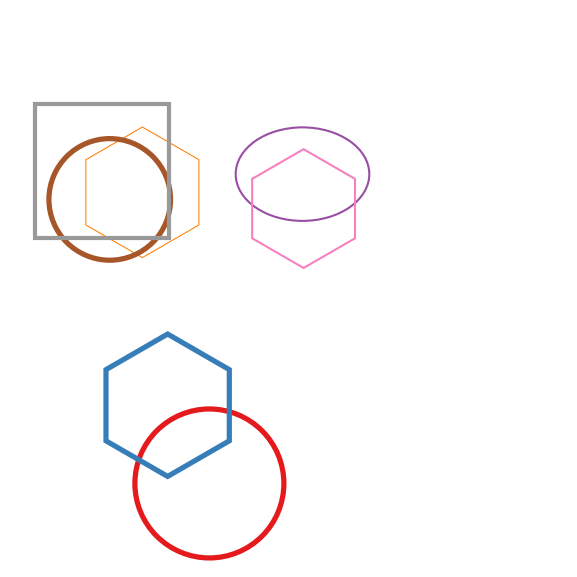[{"shape": "circle", "thickness": 2.5, "radius": 0.64, "center": [0.363, 0.162]}, {"shape": "hexagon", "thickness": 2.5, "radius": 0.62, "center": [0.29, 0.297]}, {"shape": "oval", "thickness": 1, "radius": 0.58, "center": [0.524, 0.698]}, {"shape": "hexagon", "thickness": 0.5, "radius": 0.57, "center": [0.247, 0.666]}, {"shape": "circle", "thickness": 2.5, "radius": 0.53, "center": [0.19, 0.654]}, {"shape": "hexagon", "thickness": 1, "radius": 0.51, "center": [0.526, 0.638]}, {"shape": "square", "thickness": 2, "radius": 0.58, "center": [0.176, 0.703]}]